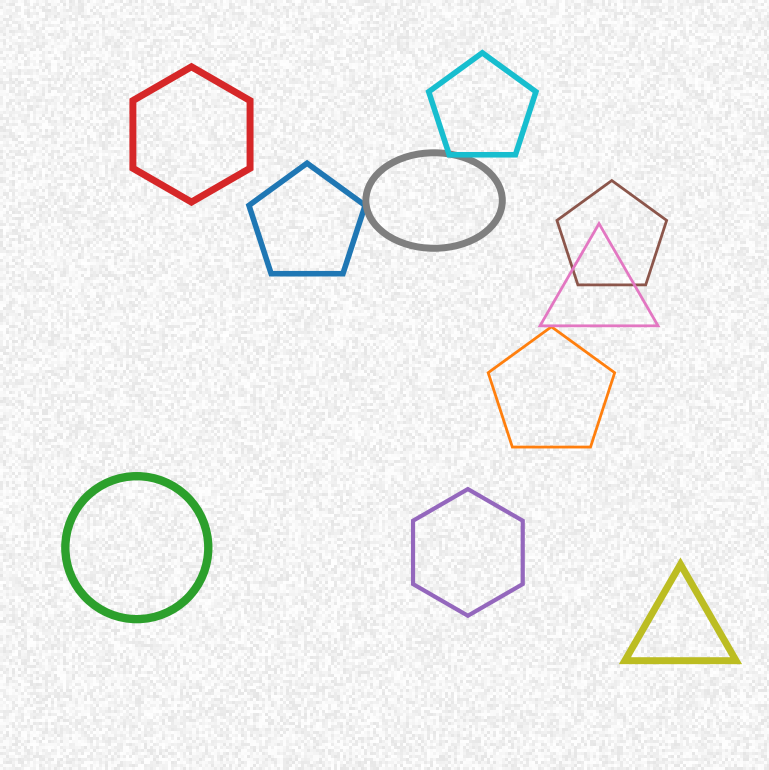[{"shape": "pentagon", "thickness": 2, "radius": 0.4, "center": [0.399, 0.709]}, {"shape": "pentagon", "thickness": 1, "radius": 0.43, "center": [0.716, 0.489]}, {"shape": "circle", "thickness": 3, "radius": 0.46, "center": [0.178, 0.289]}, {"shape": "hexagon", "thickness": 2.5, "radius": 0.44, "center": [0.249, 0.825]}, {"shape": "hexagon", "thickness": 1.5, "radius": 0.41, "center": [0.608, 0.283]}, {"shape": "pentagon", "thickness": 1, "radius": 0.37, "center": [0.795, 0.691]}, {"shape": "triangle", "thickness": 1, "radius": 0.44, "center": [0.778, 0.621]}, {"shape": "oval", "thickness": 2.5, "radius": 0.44, "center": [0.564, 0.74]}, {"shape": "triangle", "thickness": 2.5, "radius": 0.42, "center": [0.884, 0.184]}, {"shape": "pentagon", "thickness": 2, "radius": 0.37, "center": [0.626, 0.858]}]